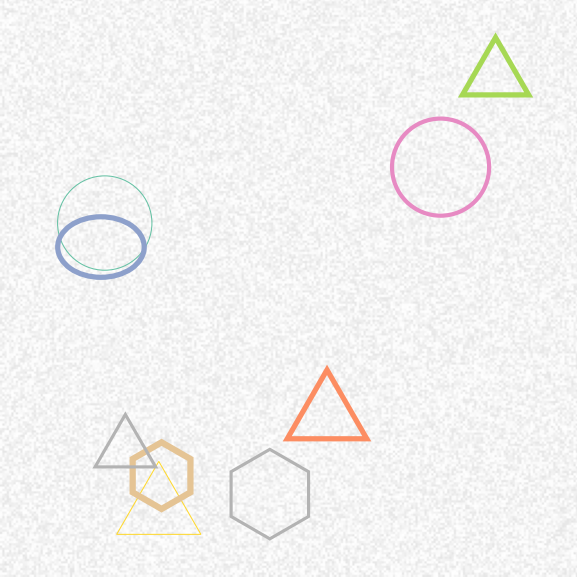[{"shape": "circle", "thickness": 0.5, "radius": 0.41, "center": [0.181, 0.613]}, {"shape": "triangle", "thickness": 2.5, "radius": 0.4, "center": [0.566, 0.279]}, {"shape": "oval", "thickness": 2.5, "radius": 0.37, "center": [0.175, 0.571]}, {"shape": "circle", "thickness": 2, "radius": 0.42, "center": [0.763, 0.71]}, {"shape": "triangle", "thickness": 2.5, "radius": 0.33, "center": [0.858, 0.868]}, {"shape": "triangle", "thickness": 0.5, "radius": 0.42, "center": [0.275, 0.116]}, {"shape": "hexagon", "thickness": 3, "radius": 0.29, "center": [0.28, 0.175]}, {"shape": "hexagon", "thickness": 1.5, "radius": 0.39, "center": [0.467, 0.144]}, {"shape": "triangle", "thickness": 1.5, "radius": 0.3, "center": [0.217, 0.221]}]